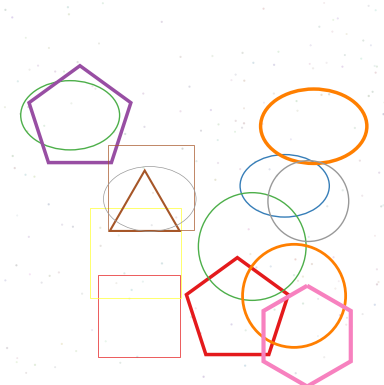[{"shape": "pentagon", "thickness": 2.5, "radius": 0.7, "center": [0.616, 0.192]}, {"shape": "square", "thickness": 0.5, "radius": 0.53, "center": [0.361, 0.18]}, {"shape": "oval", "thickness": 1, "radius": 0.58, "center": [0.739, 0.517]}, {"shape": "oval", "thickness": 1, "radius": 0.64, "center": [0.182, 0.701]}, {"shape": "circle", "thickness": 1, "radius": 0.7, "center": [0.655, 0.36]}, {"shape": "pentagon", "thickness": 2.5, "radius": 0.7, "center": [0.208, 0.69]}, {"shape": "oval", "thickness": 2.5, "radius": 0.69, "center": [0.815, 0.672]}, {"shape": "circle", "thickness": 2, "radius": 0.67, "center": [0.764, 0.232]}, {"shape": "square", "thickness": 0.5, "radius": 0.58, "center": [0.352, 0.343]}, {"shape": "triangle", "thickness": 1.5, "radius": 0.52, "center": [0.376, 0.452]}, {"shape": "square", "thickness": 0.5, "radius": 0.56, "center": [0.393, 0.513]}, {"shape": "hexagon", "thickness": 3, "radius": 0.65, "center": [0.798, 0.127]}, {"shape": "circle", "thickness": 1, "radius": 0.52, "center": [0.801, 0.478]}, {"shape": "oval", "thickness": 0.5, "radius": 0.6, "center": [0.389, 0.483]}]